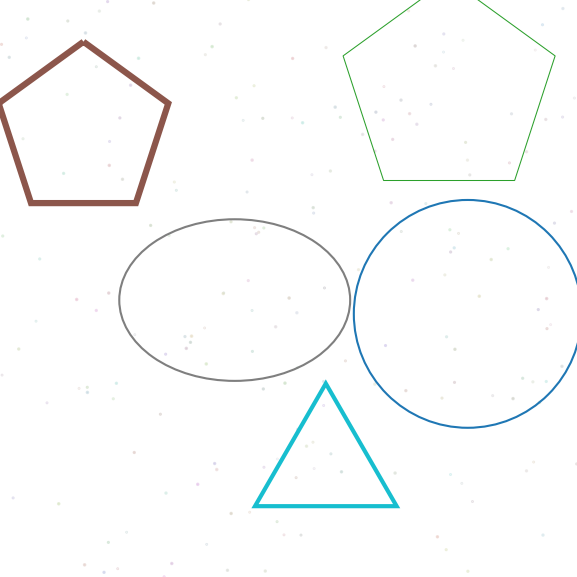[{"shape": "circle", "thickness": 1, "radius": 0.99, "center": [0.81, 0.456]}, {"shape": "pentagon", "thickness": 0.5, "radius": 0.97, "center": [0.778, 0.843]}, {"shape": "pentagon", "thickness": 3, "radius": 0.77, "center": [0.145, 0.772]}, {"shape": "oval", "thickness": 1, "radius": 1.0, "center": [0.406, 0.48]}, {"shape": "triangle", "thickness": 2, "radius": 0.71, "center": [0.564, 0.193]}]